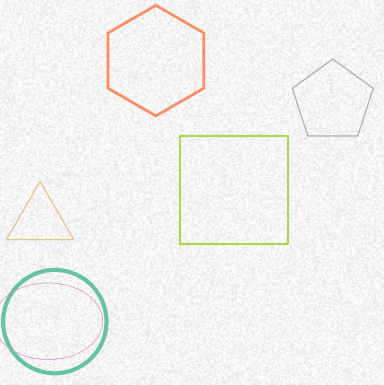[{"shape": "circle", "thickness": 3, "radius": 0.67, "center": [0.142, 0.165]}, {"shape": "hexagon", "thickness": 2, "radius": 0.72, "center": [0.405, 0.843]}, {"shape": "oval", "thickness": 0.5, "radius": 0.71, "center": [0.125, 0.166]}, {"shape": "square", "thickness": 1.5, "radius": 0.7, "center": [0.608, 0.507]}, {"shape": "triangle", "thickness": 1, "radius": 0.5, "center": [0.104, 0.428]}, {"shape": "pentagon", "thickness": 1, "radius": 0.55, "center": [0.864, 0.736]}]